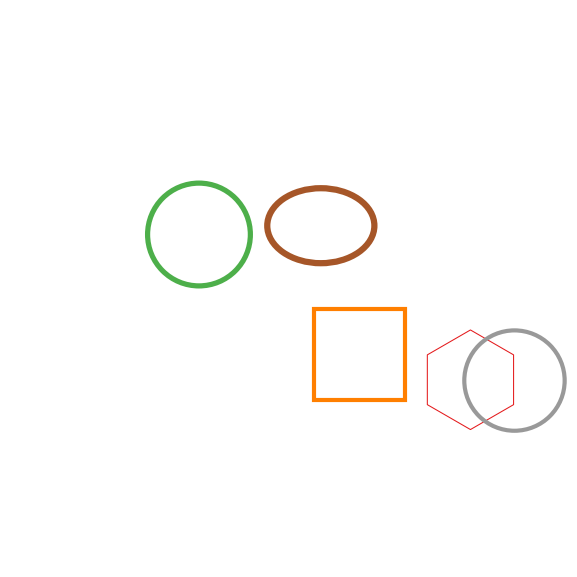[{"shape": "hexagon", "thickness": 0.5, "radius": 0.43, "center": [0.815, 0.342]}, {"shape": "circle", "thickness": 2.5, "radius": 0.44, "center": [0.345, 0.593]}, {"shape": "square", "thickness": 2, "radius": 0.39, "center": [0.623, 0.385]}, {"shape": "oval", "thickness": 3, "radius": 0.46, "center": [0.556, 0.608]}, {"shape": "circle", "thickness": 2, "radius": 0.43, "center": [0.891, 0.34]}]